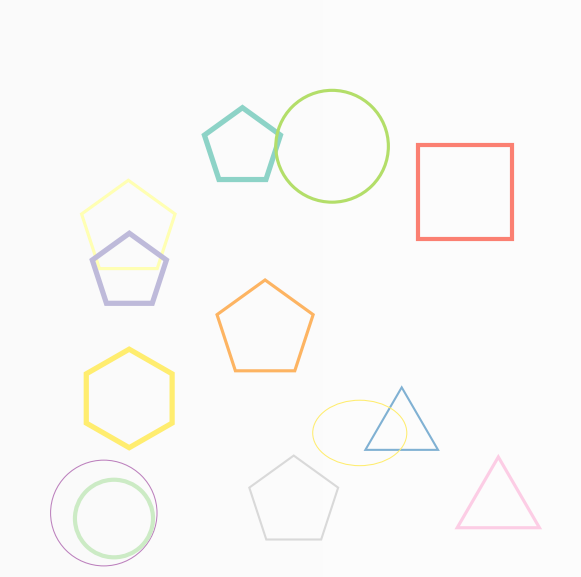[{"shape": "pentagon", "thickness": 2.5, "radius": 0.34, "center": [0.417, 0.744]}, {"shape": "pentagon", "thickness": 1.5, "radius": 0.42, "center": [0.221, 0.602]}, {"shape": "pentagon", "thickness": 2.5, "radius": 0.34, "center": [0.223, 0.528]}, {"shape": "square", "thickness": 2, "radius": 0.41, "center": [0.8, 0.666]}, {"shape": "triangle", "thickness": 1, "radius": 0.36, "center": [0.691, 0.256]}, {"shape": "pentagon", "thickness": 1.5, "radius": 0.43, "center": [0.456, 0.427]}, {"shape": "circle", "thickness": 1.5, "radius": 0.48, "center": [0.571, 0.746]}, {"shape": "triangle", "thickness": 1.5, "radius": 0.41, "center": [0.857, 0.126]}, {"shape": "pentagon", "thickness": 1, "radius": 0.4, "center": [0.505, 0.13]}, {"shape": "circle", "thickness": 0.5, "radius": 0.46, "center": [0.179, 0.111]}, {"shape": "circle", "thickness": 2, "radius": 0.34, "center": [0.196, 0.101]}, {"shape": "hexagon", "thickness": 2.5, "radius": 0.43, "center": [0.222, 0.309]}, {"shape": "oval", "thickness": 0.5, "radius": 0.4, "center": [0.619, 0.249]}]